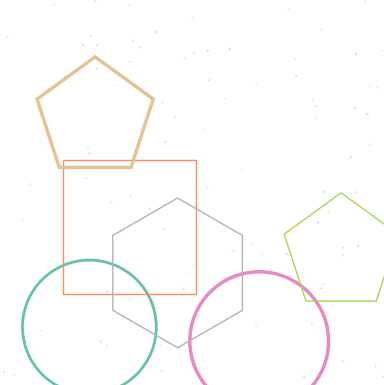[{"shape": "circle", "thickness": 2, "radius": 0.87, "center": [0.232, 0.151]}, {"shape": "square", "thickness": 1, "radius": 0.87, "center": [0.336, 0.41]}, {"shape": "circle", "thickness": 2.5, "radius": 0.9, "center": [0.673, 0.114]}, {"shape": "pentagon", "thickness": 1, "radius": 0.78, "center": [0.886, 0.344]}, {"shape": "pentagon", "thickness": 2.5, "radius": 0.79, "center": [0.247, 0.694]}, {"shape": "hexagon", "thickness": 1, "radius": 0.97, "center": [0.461, 0.291]}]